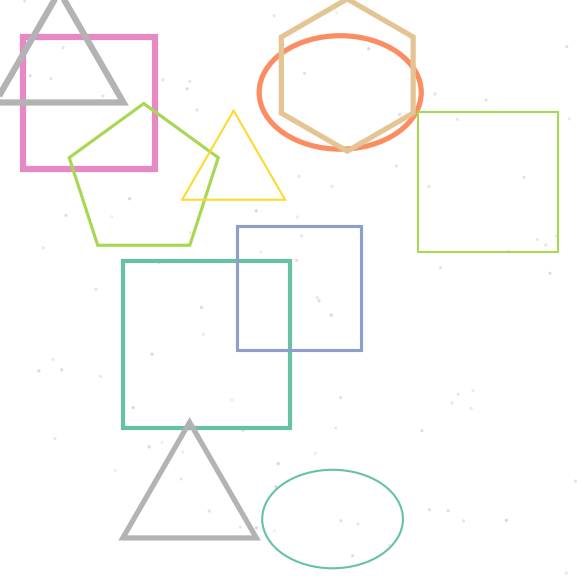[{"shape": "square", "thickness": 2, "radius": 0.72, "center": [0.358, 0.402]}, {"shape": "oval", "thickness": 1, "radius": 0.61, "center": [0.576, 0.1]}, {"shape": "oval", "thickness": 2.5, "radius": 0.7, "center": [0.589, 0.839]}, {"shape": "square", "thickness": 1.5, "radius": 0.54, "center": [0.518, 0.501]}, {"shape": "square", "thickness": 3, "radius": 0.57, "center": [0.154, 0.82]}, {"shape": "pentagon", "thickness": 1.5, "radius": 0.68, "center": [0.249, 0.684]}, {"shape": "square", "thickness": 1, "radius": 0.61, "center": [0.845, 0.684]}, {"shape": "triangle", "thickness": 1, "radius": 0.51, "center": [0.405, 0.705]}, {"shape": "hexagon", "thickness": 2.5, "radius": 0.66, "center": [0.601, 0.869]}, {"shape": "triangle", "thickness": 3, "radius": 0.64, "center": [0.103, 0.886]}, {"shape": "triangle", "thickness": 2.5, "radius": 0.67, "center": [0.328, 0.134]}]